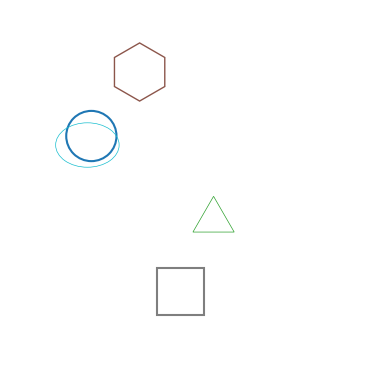[{"shape": "circle", "thickness": 1.5, "radius": 0.33, "center": [0.237, 0.647]}, {"shape": "triangle", "thickness": 0.5, "radius": 0.31, "center": [0.555, 0.428]}, {"shape": "hexagon", "thickness": 1, "radius": 0.38, "center": [0.363, 0.813]}, {"shape": "square", "thickness": 1.5, "radius": 0.31, "center": [0.469, 0.243]}, {"shape": "oval", "thickness": 0.5, "radius": 0.41, "center": [0.227, 0.623]}]